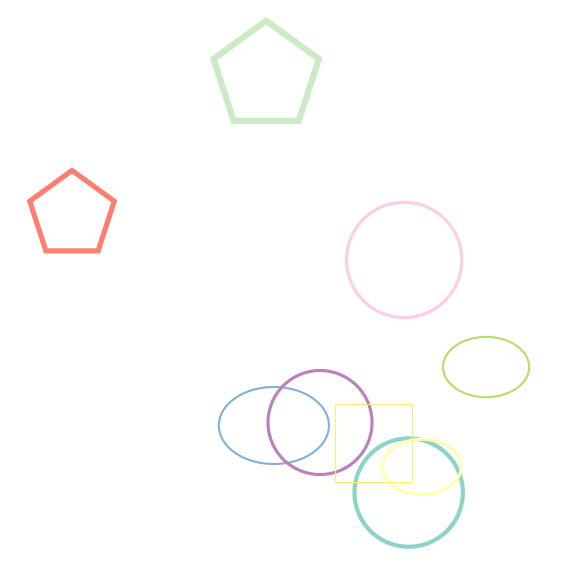[{"shape": "circle", "thickness": 2, "radius": 0.47, "center": [0.708, 0.146]}, {"shape": "oval", "thickness": 1.5, "radius": 0.34, "center": [0.73, 0.191]}, {"shape": "pentagon", "thickness": 2.5, "radius": 0.38, "center": [0.125, 0.627]}, {"shape": "oval", "thickness": 1, "radius": 0.48, "center": [0.474, 0.262]}, {"shape": "oval", "thickness": 1, "radius": 0.37, "center": [0.842, 0.364]}, {"shape": "circle", "thickness": 1.5, "radius": 0.5, "center": [0.7, 0.549]}, {"shape": "circle", "thickness": 1.5, "radius": 0.45, "center": [0.554, 0.267]}, {"shape": "pentagon", "thickness": 3, "radius": 0.48, "center": [0.461, 0.867]}, {"shape": "square", "thickness": 0.5, "radius": 0.34, "center": [0.647, 0.233]}]